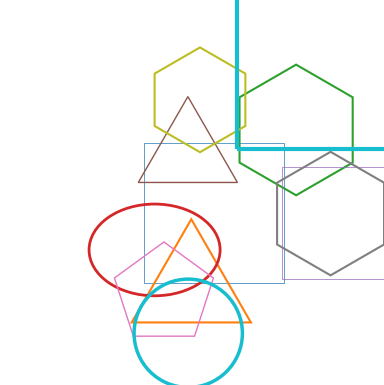[{"shape": "square", "thickness": 0.5, "radius": 0.91, "center": [0.556, 0.448]}, {"shape": "triangle", "thickness": 1.5, "radius": 0.89, "center": [0.497, 0.252]}, {"shape": "hexagon", "thickness": 1.5, "radius": 0.85, "center": [0.769, 0.662]}, {"shape": "oval", "thickness": 2, "radius": 0.85, "center": [0.402, 0.351]}, {"shape": "square", "thickness": 0.5, "radius": 0.72, "center": [0.878, 0.421]}, {"shape": "triangle", "thickness": 1, "radius": 0.74, "center": [0.488, 0.6]}, {"shape": "pentagon", "thickness": 1, "radius": 0.68, "center": [0.426, 0.236]}, {"shape": "hexagon", "thickness": 1.5, "radius": 0.8, "center": [0.859, 0.445]}, {"shape": "hexagon", "thickness": 1.5, "radius": 0.68, "center": [0.519, 0.741]}, {"shape": "square", "thickness": 3, "radius": 0.99, "center": [0.815, 0.81]}, {"shape": "circle", "thickness": 2.5, "radius": 0.7, "center": [0.489, 0.134]}]